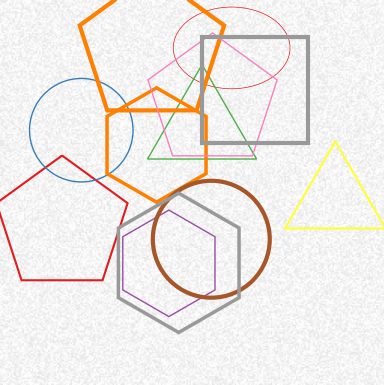[{"shape": "pentagon", "thickness": 1.5, "radius": 0.9, "center": [0.161, 0.417]}, {"shape": "oval", "thickness": 0.5, "radius": 0.76, "center": [0.602, 0.876]}, {"shape": "circle", "thickness": 1, "radius": 0.67, "center": [0.211, 0.662]}, {"shape": "triangle", "thickness": 1, "radius": 0.82, "center": [0.525, 0.669]}, {"shape": "hexagon", "thickness": 1, "radius": 0.69, "center": [0.439, 0.316]}, {"shape": "pentagon", "thickness": 3, "radius": 0.99, "center": [0.395, 0.873]}, {"shape": "hexagon", "thickness": 2.5, "radius": 0.74, "center": [0.407, 0.623]}, {"shape": "triangle", "thickness": 1.5, "radius": 0.75, "center": [0.871, 0.482]}, {"shape": "circle", "thickness": 3, "radius": 0.76, "center": [0.549, 0.379]}, {"shape": "pentagon", "thickness": 1, "radius": 0.88, "center": [0.552, 0.738]}, {"shape": "square", "thickness": 3, "radius": 0.69, "center": [0.662, 0.766]}, {"shape": "hexagon", "thickness": 2.5, "radius": 0.9, "center": [0.464, 0.317]}]